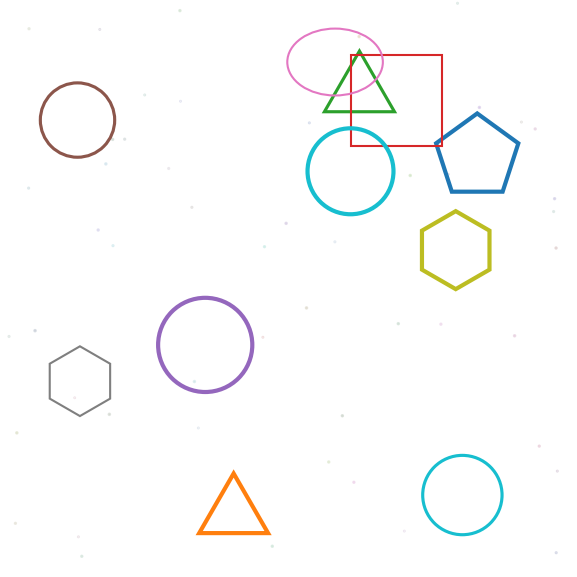[{"shape": "pentagon", "thickness": 2, "radius": 0.37, "center": [0.826, 0.728]}, {"shape": "triangle", "thickness": 2, "radius": 0.34, "center": [0.405, 0.11]}, {"shape": "triangle", "thickness": 1.5, "radius": 0.35, "center": [0.622, 0.841]}, {"shape": "square", "thickness": 1, "radius": 0.39, "center": [0.687, 0.825]}, {"shape": "circle", "thickness": 2, "radius": 0.41, "center": [0.355, 0.402]}, {"shape": "circle", "thickness": 1.5, "radius": 0.32, "center": [0.134, 0.791]}, {"shape": "oval", "thickness": 1, "radius": 0.41, "center": [0.58, 0.892]}, {"shape": "hexagon", "thickness": 1, "radius": 0.3, "center": [0.138, 0.339]}, {"shape": "hexagon", "thickness": 2, "radius": 0.34, "center": [0.789, 0.566]}, {"shape": "circle", "thickness": 2, "radius": 0.37, "center": [0.607, 0.703]}, {"shape": "circle", "thickness": 1.5, "radius": 0.34, "center": [0.801, 0.142]}]